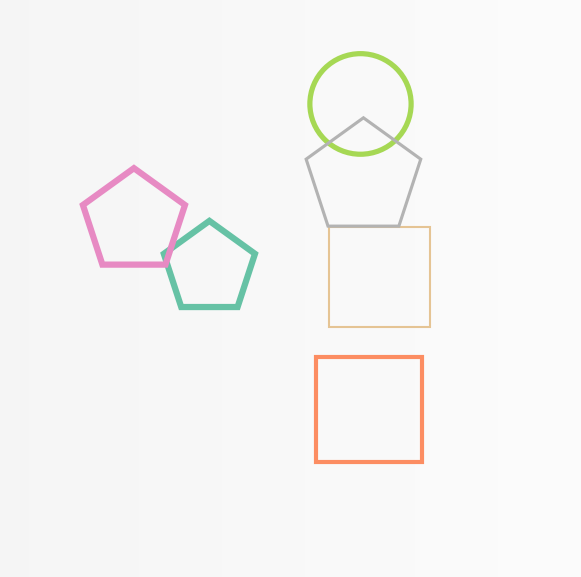[{"shape": "pentagon", "thickness": 3, "radius": 0.41, "center": [0.36, 0.534]}, {"shape": "square", "thickness": 2, "radius": 0.46, "center": [0.635, 0.29]}, {"shape": "pentagon", "thickness": 3, "radius": 0.46, "center": [0.23, 0.616]}, {"shape": "circle", "thickness": 2.5, "radius": 0.44, "center": [0.62, 0.819]}, {"shape": "square", "thickness": 1, "radius": 0.43, "center": [0.653, 0.52]}, {"shape": "pentagon", "thickness": 1.5, "radius": 0.52, "center": [0.625, 0.691]}]